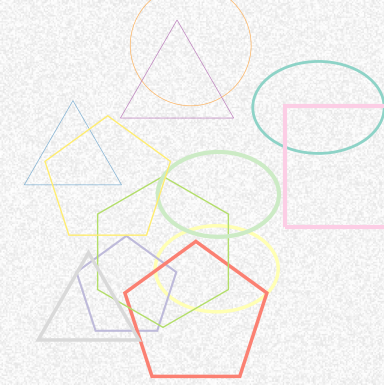[{"shape": "oval", "thickness": 2, "radius": 0.85, "center": [0.827, 0.721]}, {"shape": "oval", "thickness": 2.5, "radius": 0.8, "center": [0.563, 0.302]}, {"shape": "pentagon", "thickness": 1.5, "radius": 0.68, "center": [0.328, 0.251]}, {"shape": "pentagon", "thickness": 2.5, "radius": 0.97, "center": [0.509, 0.179]}, {"shape": "triangle", "thickness": 0.5, "radius": 0.73, "center": [0.189, 0.593]}, {"shape": "circle", "thickness": 0.5, "radius": 0.78, "center": [0.495, 0.882]}, {"shape": "hexagon", "thickness": 1, "radius": 0.98, "center": [0.423, 0.346]}, {"shape": "square", "thickness": 3, "radius": 0.79, "center": [0.899, 0.568]}, {"shape": "triangle", "thickness": 2.5, "radius": 0.76, "center": [0.23, 0.193]}, {"shape": "triangle", "thickness": 0.5, "radius": 0.85, "center": [0.46, 0.778]}, {"shape": "oval", "thickness": 3, "radius": 0.79, "center": [0.567, 0.495]}, {"shape": "pentagon", "thickness": 1, "radius": 0.86, "center": [0.28, 0.528]}]